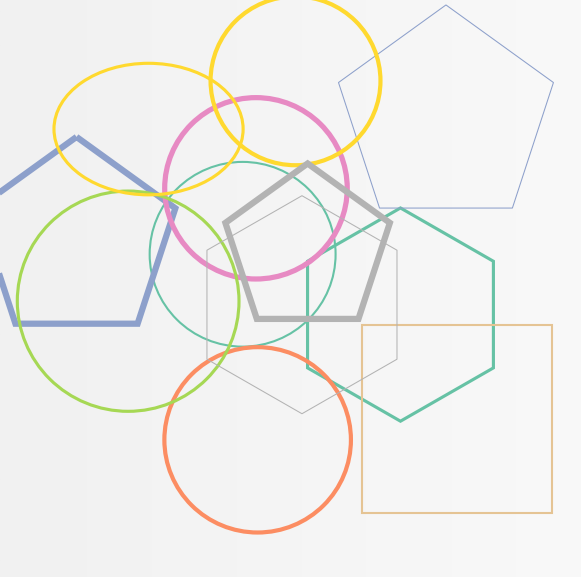[{"shape": "hexagon", "thickness": 1.5, "radius": 0.92, "center": [0.689, 0.454]}, {"shape": "circle", "thickness": 1, "radius": 0.8, "center": [0.417, 0.559]}, {"shape": "circle", "thickness": 2, "radius": 0.8, "center": [0.443, 0.238]}, {"shape": "pentagon", "thickness": 3, "radius": 0.89, "center": [0.132, 0.583]}, {"shape": "pentagon", "thickness": 0.5, "radius": 0.97, "center": [0.767, 0.796]}, {"shape": "circle", "thickness": 2.5, "radius": 0.79, "center": [0.44, 0.673]}, {"shape": "circle", "thickness": 1.5, "radius": 0.95, "center": [0.22, 0.478]}, {"shape": "circle", "thickness": 2, "radius": 0.73, "center": [0.508, 0.859]}, {"shape": "oval", "thickness": 1.5, "radius": 0.81, "center": [0.256, 0.776]}, {"shape": "square", "thickness": 1, "radius": 0.82, "center": [0.786, 0.273]}, {"shape": "hexagon", "thickness": 0.5, "radius": 0.94, "center": [0.52, 0.471]}, {"shape": "pentagon", "thickness": 3, "radius": 0.74, "center": [0.529, 0.567]}]